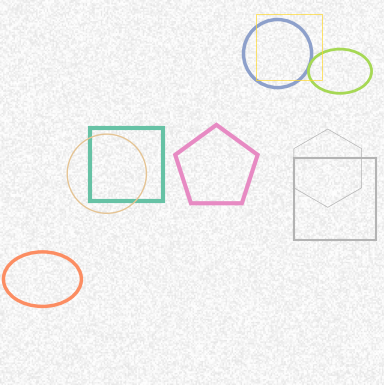[{"shape": "square", "thickness": 3, "radius": 0.47, "center": [0.329, 0.573]}, {"shape": "oval", "thickness": 2.5, "radius": 0.51, "center": [0.11, 0.275]}, {"shape": "circle", "thickness": 2.5, "radius": 0.44, "center": [0.721, 0.861]}, {"shape": "pentagon", "thickness": 3, "radius": 0.56, "center": [0.562, 0.563]}, {"shape": "oval", "thickness": 2, "radius": 0.41, "center": [0.883, 0.815]}, {"shape": "square", "thickness": 0.5, "radius": 0.43, "center": [0.751, 0.877]}, {"shape": "circle", "thickness": 1, "radius": 0.51, "center": [0.277, 0.549]}, {"shape": "hexagon", "thickness": 0.5, "radius": 0.51, "center": [0.851, 0.563]}, {"shape": "square", "thickness": 1.5, "radius": 0.53, "center": [0.87, 0.483]}]